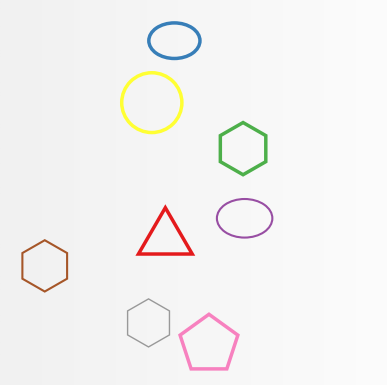[{"shape": "triangle", "thickness": 2.5, "radius": 0.4, "center": [0.427, 0.38]}, {"shape": "oval", "thickness": 2.5, "radius": 0.33, "center": [0.45, 0.894]}, {"shape": "hexagon", "thickness": 2.5, "radius": 0.34, "center": [0.627, 0.614]}, {"shape": "oval", "thickness": 1.5, "radius": 0.36, "center": [0.631, 0.433]}, {"shape": "circle", "thickness": 2.5, "radius": 0.39, "center": [0.392, 0.733]}, {"shape": "hexagon", "thickness": 1.5, "radius": 0.33, "center": [0.115, 0.309]}, {"shape": "pentagon", "thickness": 2.5, "radius": 0.39, "center": [0.539, 0.105]}, {"shape": "hexagon", "thickness": 1, "radius": 0.31, "center": [0.383, 0.161]}]